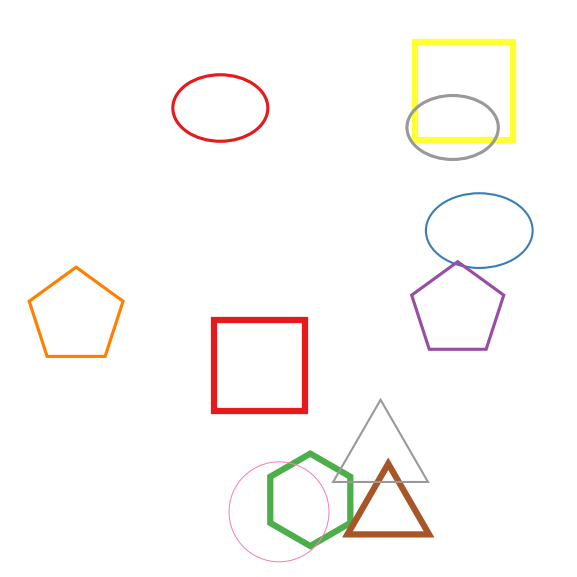[{"shape": "oval", "thickness": 1.5, "radius": 0.41, "center": [0.382, 0.812]}, {"shape": "square", "thickness": 3, "radius": 0.39, "center": [0.45, 0.367]}, {"shape": "oval", "thickness": 1, "radius": 0.46, "center": [0.83, 0.6]}, {"shape": "hexagon", "thickness": 3, "radius": 0.4, "center": [0.537, 0.134]}, {"shape": "pentagon", "thickness": 1.5, "radius": 0.42, "center": [0.793, 0.462]}, {"shape": "pentagon", "thickness": 1.5, "radius": 0.43, "center": [0.132, 0.451]}, {"shape": "square", "thickness": 3, "radius": 0.42, "center": [0.804, 0.842]}, {"shape": "triangle", "thickness": 3, "radius": 0.41, "center": [0.672, 0.115]}, {"shape": "circle", "thickness": 0.5, "radius": 0.43, "center": [0.483, 0.113]}, {"shape": "oval", "thickness": 1.5, "radius": 0.4, "center": [0.784, 0.778]}, {"shape": "triangle", "thickness": 1, "radius": 0.47, "center": [0.659, 0.212]}]